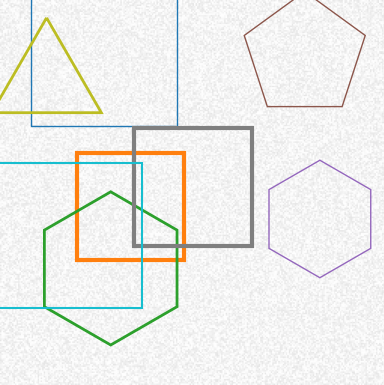[{"shape": "square", "thickness": 1, "radius": 0.95, "center": [0.269, 0.863]}, {"shape": "square", "thickness": 3, "radius": 0.7, "center": [0.34, 0.465]}, {"shape": "hexagon", "thickness": 2, "radius": 0.99, "center": [0.288, 0.303]}, {"shape": "hexagon", "thickness": 1, "radius": 0.76, "center": [0.831, 0.431]}, {"shape": "pentagon", "thickness": 1, "radius": 0.83, "center": [0.792, 0.857]}, {"shape": "square", "thickness": 3, "radius": 0.77, "center": [0.502, 0.514]}, {"shape": "triangle", "thickness": 2, "radius": 0.82, "center": [0.121, 0.789]}, {"shape": "square", "thickness": 1.5, "radius": 0.94, "center": [0.18, 0.389]}]